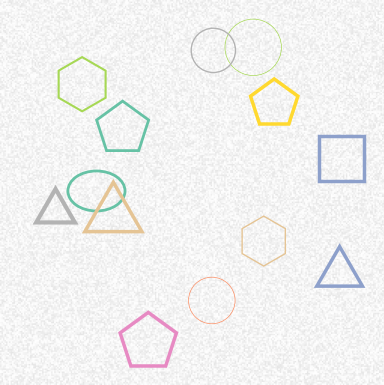[{"shape": "oval", "thickness": 2, "radius": 0.37, "center": [0.251, 0.504]}, {"shape": "pentagon", "thickness": 2, "radius": 0.36, "center": [0.319, 0.666]}, {"shape": "circle", "thickness": 0.5, "radius": 0.3, "center": [0.55, 0.22]}, {"shape": "square", "thickness": 2.5, "radius": 0.29, "center": [0.887, 0.587]}, {"shape": "triangle", "thickness": 2.5, "radius": 0.34, "center": [0.882, 0.291]}, {"shape": "pentagon", "thickness": 2.5, "radius": 0.38, "center": [0.385, 0.112]}, {"shape": "circle", "thickness": 0.5, "radius": 0.37, "center": [0.658, 0.877]}, {"shape": "hexagon", "thickness": 1.5, "radius": 0.35, "center": [0.213, 0.781]}, {"shape": "pentagon", "thickness": 2.5, "radius": 0.32, "center": [0.712, 0.73]}, {"shape": "hexagon", "thickness": 1, "radius": 0.32, "center": [0.685, 0.374]}, {"shape": "triangle", "thickness": 2.5, "radius": 0.43, "center": [0.294, 0.441]}, {"shape": "circle", "thickness": 1, "radius": 0.29, "center": [0.554, 0.869]}, {"shape": "triangle", "thickness": 3, "radius": 0.29, "center": [0.144, 0.451]}]